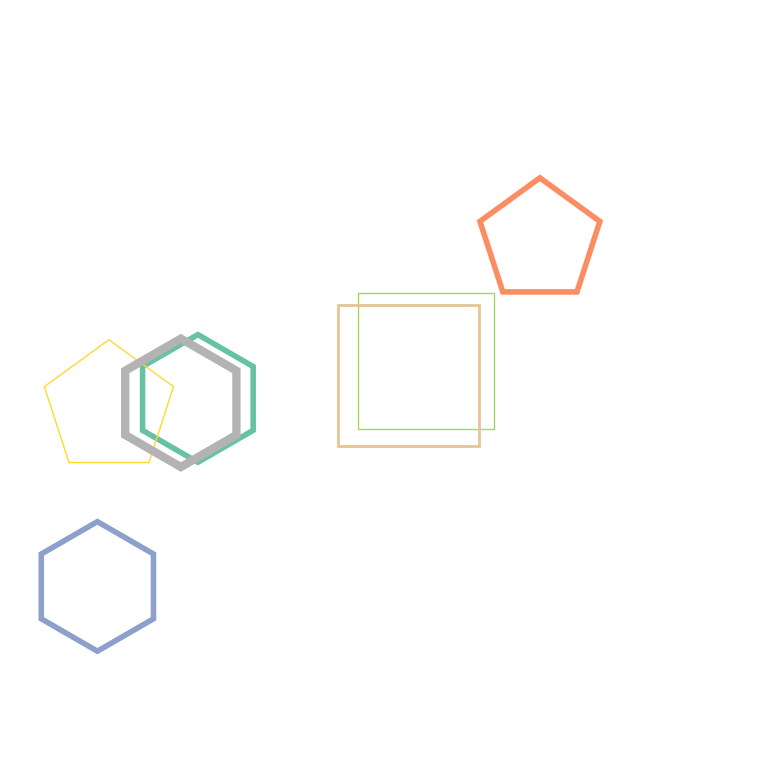[{"shape": "hexagon", "thickness": 2, "radius": 0.41, "center": [0.257, 0.483]}, {"shape": "pentagon", "thickness": 2, "radius": 0.41, "center": [0.701, 0.687]}, {"shape": "hexagon", "thickness": 2, "radius": 0.42, "center": [0.126, 0.238]}, {"shape": "square", "thickness": 0.5, "radius": 0.44, "center": [0.553, 0.531]}, {"shape": "pentagon", "thickness": 0.5, "radius": 0.44, "center": [0.141, 0.471]}, {"shape": "square", "thickness": 1, "radius": 0.46, "center": [0.531, 0.512]}, {"shape": "hexagon", "thickness": 3, "radius": 0.42, "center": [0.235, 0.477]}]